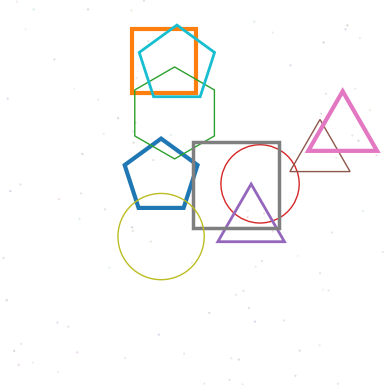[{"shape": "pentagon", "thickness": 3, "radius": 0.5, "center": [0.418, 0.54]}, {"shape": "square", "thickness": 3, "radius": 0.41, "center": [0.425, 0.841]}, {"shape": "hexagon", "thickness": 1, "radius": 0.6, "center": [0.453, 0.707]}, {"shape": "circle", "thickness": 1, "radius": 0.51, "center": [0.675, 0.522]}, {"shape": "triangle", "thickness": 2, "radius": 0.5, "center": [0.652, 0.422]}, {"shape": "triangle", "thickness": 1, "radius": 0.45, "center": [0.831, 0.599]}, {"shape": "triangle", "thickness": 3, "radius": 0.52, "center": [0.89, 0.66]}, {"shape": "square", "thickness": 2.5, "radius": 0.56, "center": [0.613, 0.519]}, {"shape": "circle", "thickness": 1, "radius": 0.56, "center": [0.418, 0.386]}, {"shape": "pentagon", "thickness": 2, "radius": 0.51, "center": [0.459, 0.832]}]